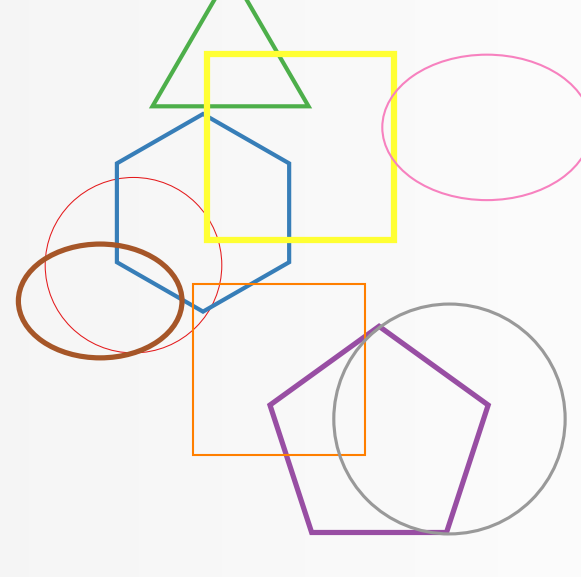[{"shape": "circle", "thickness": 0.5, "radius": 0.76, "center": [0.23, 0.54]}, {"shape": "hexagon", "thickness": 2, "radius": 0.86, "center": [0.349, 0.631]}, {"shape": "triangle", "thickness": 2, "radius": 0.78, "center": [0.397, 0.893]}, {"shape": "pentagon", "thickness": 2.5, "radius": 0.99, "center": [0.652, 0.237]}, {"shape": "square", "thickness": 1, "radius": 0.74, "center": [0.48, 0.359]}, {"shape": "square", "thickness": 3, "radius": 0.81, "center": [0.517, 0.744]}, {"shape": "oval", "thickness": 2.5, "radius": 0.7, "center": [0.172, 0.478]}, {"shape": "oval", "thickness": 1, "radius": 0.9, "center": [0.838, 0.779]}, {"shape": "circle", "thickness": 1.5, "radius": 1.0, "center": [0.773, 0.274]}]